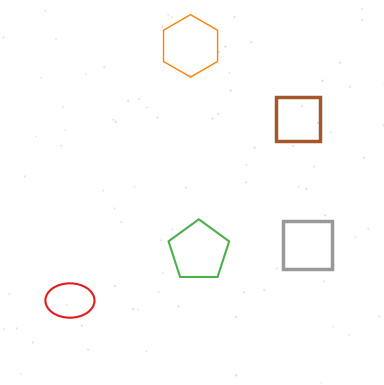[{"shape": "oval", "thickness": 1.5, "radius": 0.32, "center": [0.182, 0.219]}, {"shape": "pentagon", "thickness": 1.5, "radius": 0.41, "center": [0.516, 0.348]}, {"shape": "hexagon", "thickness": 1, "radius": 0.41, "center": [0.495, 0.881]}, {"shape": "square", "thickness": 2.5, "radius": 0.29, "center": [0.774, 0.692]}, {"shape": "square", "thickness": 2.5, "radius": 0.32, "center": [0.798, 0.364]}]